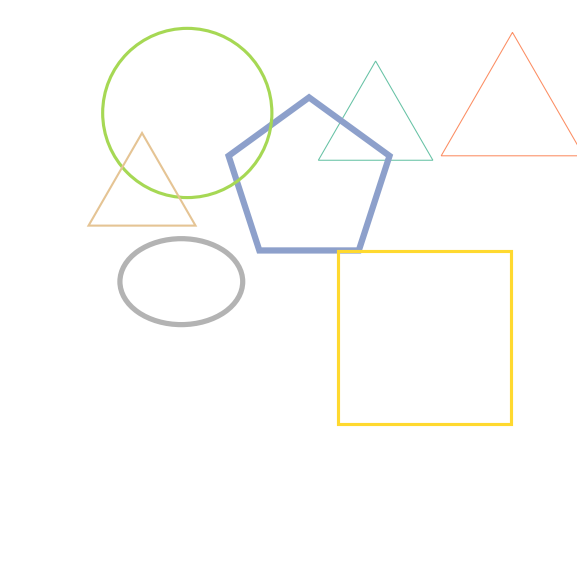[{"shape": "triangle", "thickness": 0.5, "radius": 0.57, "center": [0.65, 0.779]}, {"shape": "triangle", "thickness": 0.5, "radius": 0.71, "center": [0.887, 0.801]}, {"shape": "pentagon", "thickness": 3, "radius": 0.73, "center": [0.535, 0.684]}, {"shape": "circle", "thickness": 1.5, "radius": 0.73, "center": [0.324, 0.804]}, {"shape": "square", "thickness": 1.5, "radius": 0.75, "center": [0.734, 0.415]}, {"shape": "triangle", "thickness": 1, "radius": 0.53, "center": [0.246, 0.662]}, {"shape": "oval", "thickness": 2.5, "radius": 0.53, "center": [0.314, 0.511]}]